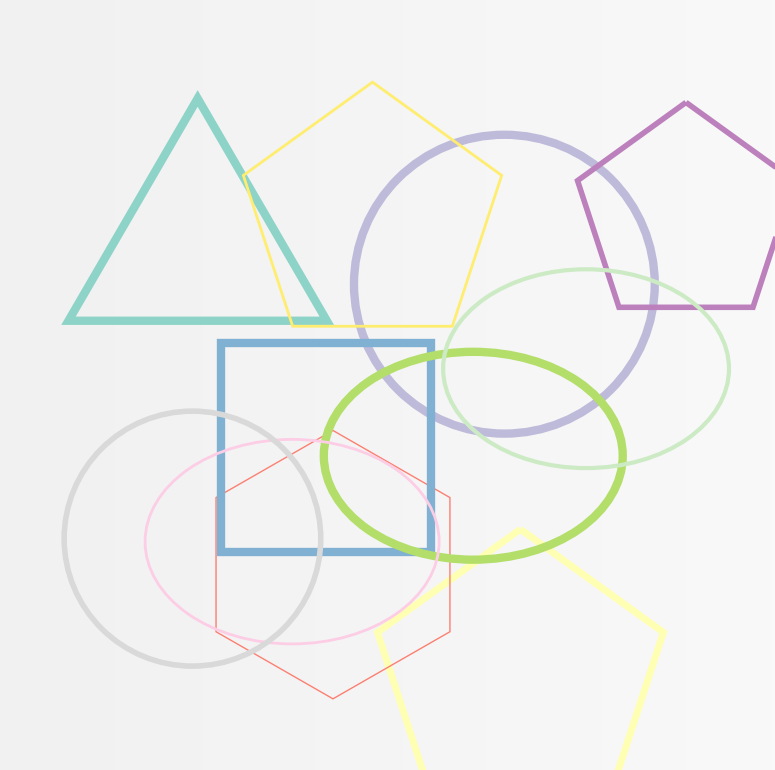[{"shape": "triangle", "thickness": 3, "radius": 0.96, "center": [0.255, 0.68]}, {"shape": "pentagon", "thickness": 2.5, "radius": 0.97, "center": [0.672, 0.119]}, {"shape": "circle", "thickness": 3, "radius": 0.97, "center": [0.651, 0.631]}, {"shape": "hexagon", "thickness": 0.5, "radius": 0.87, "center": [0.43, 0.267]}, {"shape": "square", "thickness": 3, "radius": 0.68, "center": [0.42, 0.418]}, {"shape": "oval", "thickness": 3, "radius": 0.96, "center": [0.611, 0.408]}, {"shape": "oval", "thickness": 1, "radius": 0.95, "center": [0.377, 0.297]}, {"shape": "circle", "thickness": 2, "radius": 0.83, "center": [0.248, 0.301]}, {"shape": "pentagon", "thickness": 2, "radius": 0.74, "center": [0.885, 0.72]}, {"shape": "oval", "thickness": 1.5, "radius": 0.92, "center": [0.756, 0.521]}, {"shape": "pentagon", "thickness": 1, "radius": 0.88, "center": [0.481, 0.718]}]